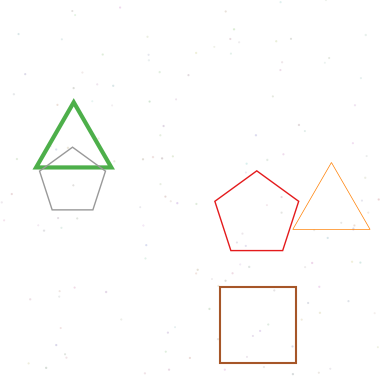[{"shape": "pentagon", "thickness": 1, "radius": 0.57, "center": [0.667, 0.442]}, {"shape": "triangle", "thickness": 3, "radius": 0.56, "center": [0.191, 0.621]}, {"shape": "triangle", "thickness": 0.5, "radius": 0.58, "center": [0.861, 0.462]}, {"shape": "square", "thickness": 1.5, "radius": 0.49, "center": [0.669, 0.156]}, {"shape": "pentagon", "thickness": 1, "radius": 0.45, "center": [0.188, 0.528]}]